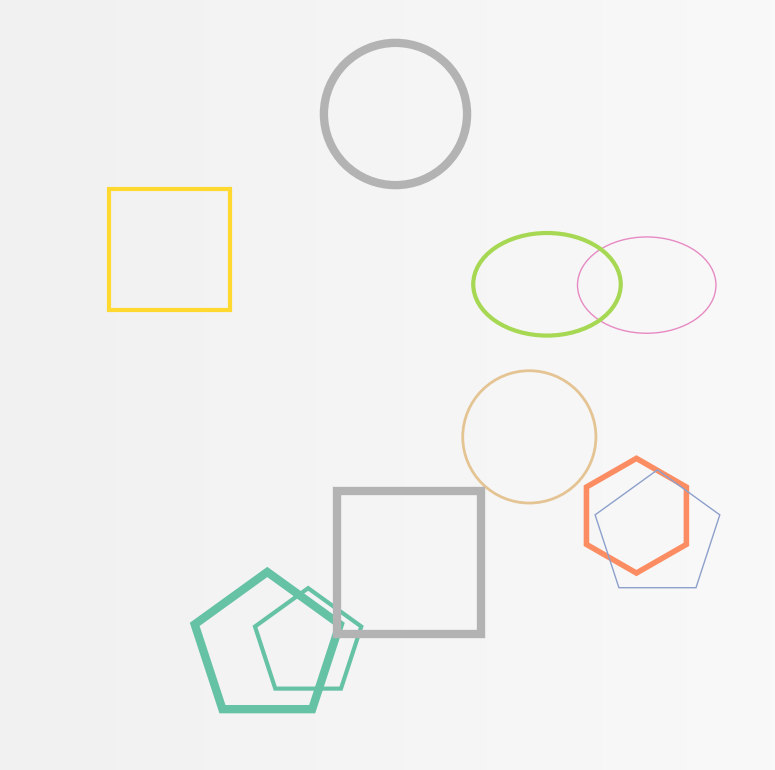[{"shape": "pentagon", "thickness": 3, "radius": 0.49, "center": [0.345, 0.159]}, {"shape": "pentagon", "thickness": 1.5, "radius": 0.36, "center": [0.398, 0.164]}, {"shape": "hexagon", "thickness": 2, "radius": 0.37, "center": [0.821, 0.33]}, {"shape": "pentagon", "thickness": 0.5, "radius": 0.42, "center": [0.848, 0.305]}, {"shape": "oval", "thickness": 0.5, "radius": 0.45, "center": [0.834, 0.63]}, {"shape": "oval", "thickness": 1.5, "radius": 0.48, "center": [0.706, 0.631]}, {"shape": "square", "thickness": 1.5, "radius": 0.39, "center": [0.219, 0.676]}, {"shape": "circle", "thickness": 1, "radius": 0.43, "center": [0.683, 0.433]}, {"shape": "circle", "thickness": 3, "radius": 0.46, "center": [0.51, 0.852]}, {"shape": "square", "thickness": 3, "radius": 0.46, "center": [0.527, 0.27]}]